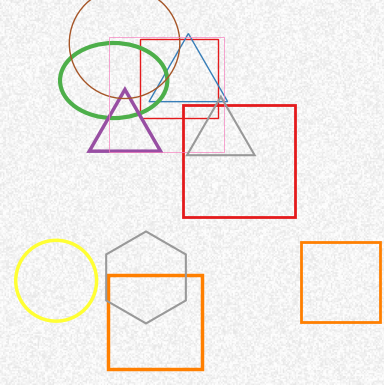[{"shape": "square", "thickness": 1, "radius": 0.51, "center": [0.464, 0.796]}, {"shape": "square", "thickness": 2, "radius": 0.73, "center": [0.621, 0.582]}, {"shape": "triangle", "thickness": 1, "radius": 0.59, "center": [0.489, 0.795]}, {"shape": "oval", "thickness": 3, "radius": 0.7, "center": [0.295, 0.791]}, {"shape": "triangle", "thickness": 2.5, "radius": 0.53, "center": [0.324, 0.661]}, {"shape": "square", "thickness": 2, "radius": 0.51, "center": [0.885, 0.267]}, {"shape": "square", "thickness": 2.5, "radius": 0.61, "center": [0.402, 0.164]}, {"shape": "circle", "thickness": 2.5, "radius": 0.52, "center": [0.146, 0.271]}, {"shape": "circle", "thickness": 1, "radius": 0.72, "center": [0.324, 0.888]}, {"shape": "square", "thickness": 0.5, "radius": 0.75, "center": [0.433, 0.754]}, {"shape": "hexagon", "thickness": 1.5, "radius": 0.6, "center": [0.379, 0.279]}, {"shape": "triangle", "thickness": 1.5, "radius": 0.51, "center": [0.574, 0.648]}]